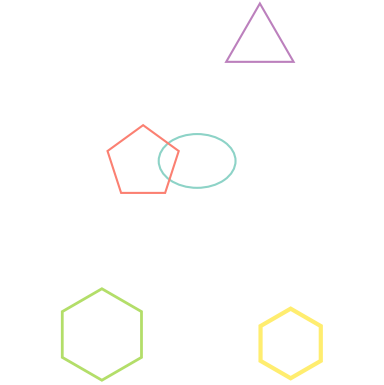[{"shape": "oval", "thickness": 1.5, "radius": 0.5, "center": [0.512, 0.582]}, {"shape": "pentagon", "thickness": 1.5, "radius": 0.49, "center": [0.372, 0.578]}, {"shape": "hexagon", "thickness": 2, "radius": 0.59, "center": [0.265, 0.131]}, {"shape": "triangle", "thickness": 1.5, "radius": 0.51, "center": [0.675, 0.89]}, {"shape": "hexagon", "thickness": 3, "radius": 0.45, "center": [0.755, 0.108]}]